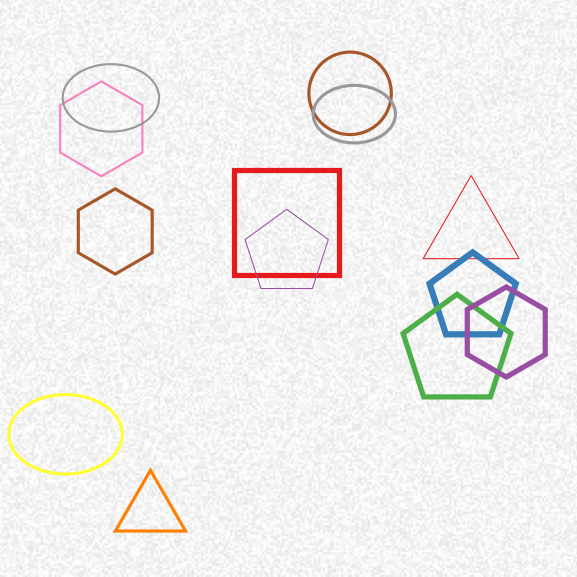[{"shape": "square", "thickness": 2.5, "radius": 0.45, "center": [0.496, 0.614]}, {"shape": "triangle", "thickness": 0.5, "radius": 0.48, "center": [0.816, 0.599]}, {"shape": "pentagon", "thickness": 3, "radius": 0.39, "center": [0.818, 0.484]}, {"shape": "pentagon", "thickness": 2.5, "radius": 0.49, "center": [0.791, 0.391]}, {"shape": "pentagon", "thickness": 0.5, "radius": 0.38, "center": [0.496, 0.561]}, {"shape": "hexagon", "thickness": 2.5, "radius": 0.39, "center": [0.877, 0.424]}, {"shape": "triangle", "thickness": 1.5, "radius": 0.35, "center": [0.261, 0.115]}, {"shape": "oval", "thickness": 1.5, "radius": 0.49, "center": [0.113, 0.247]}, {"shape": "circle", "thickness": 1.5, "radius": 0.36, "center": [0.606, 0.838]}, {"shape": "hexagon", "thickness": 1.5, "radius": 0.37, "center": [0.2, 0.598]}, {"shape": "hexagon", "thickness": 1, "radius": 0.41, "center": [0.175, 0.776]}, {"shape": "oval", "thickness": 1, "radius": 0.42, "center": [0.192, 0.83]}, {"shape": "oval", "thickness": 1.5, "radius": 0.36, "center": [0.614, 0.802]}]